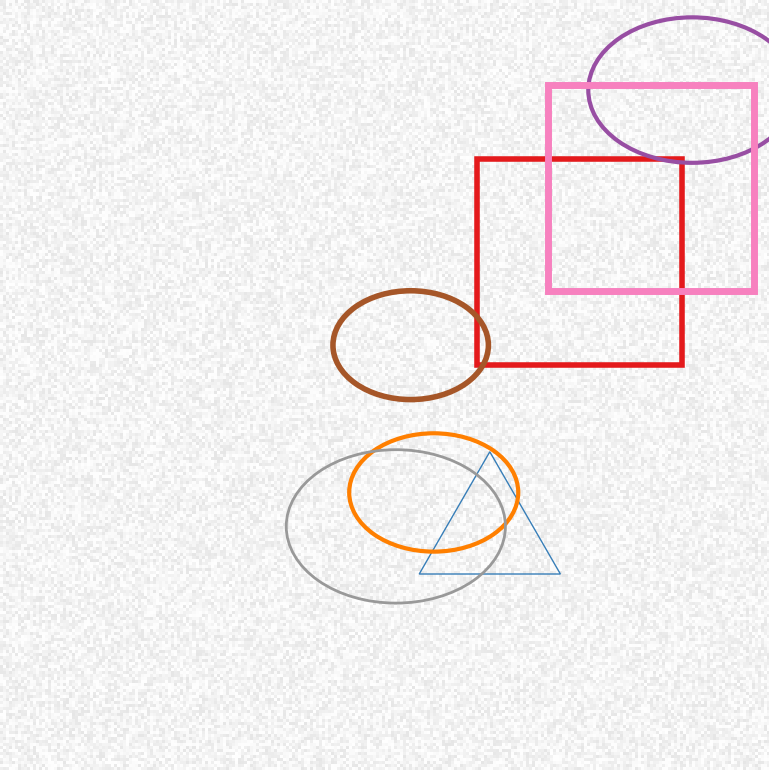[{"shape": "square", "thickness": 2, "radius": 0.67, "center": [0.752, 0.66]}, {"shape": "triangle", "thickness": 0.5, "radius": 0.53, "center": [0.636, 0.307]}, {"shape": "oval", "thickness": 1.5, "radius": 0.67, "center": [0.899, 0.883]}, {"shape": "oval", "thickness": 1.5, "radius": 0.55, "center": [0.563, 0.36]}, {"shape": "oval", "thickness": 2, "radius": 0.5, "center": [0.533, 0.552]}, {"shape": "square", "thickness": 2.5, "radius": 0.67, "center": [0.845, 0.756]}, {"shape": "oval", "thickness": 1, "radius": 0.71, "center": [0.514, 0.316]}]